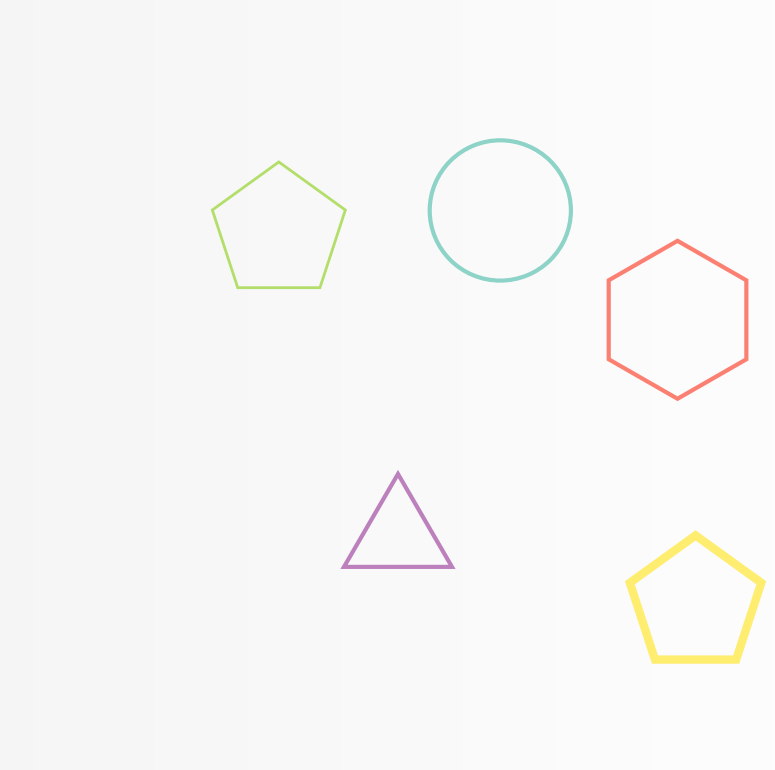[{"shape": "circle", "thickness": 1.5, "radius": 0.46, "center": [0.646, 0.727]}, {"shape": "hexagon", "thickness": 1.5, "radius": 0.51, "center": [0.874, 0.585]}, {"shape": "pentagon", "thickness": 1, "radius": 0.45, "center": [0.36, 0.699]}, {"shape": "triangle", "thickness": 1.5, "radius": 0.4, "center": [0.514, 0.304]}, {"shape": "pentagon", "thickness": 3, "radius": 0.45, "center": [0.898, 0.216]}]